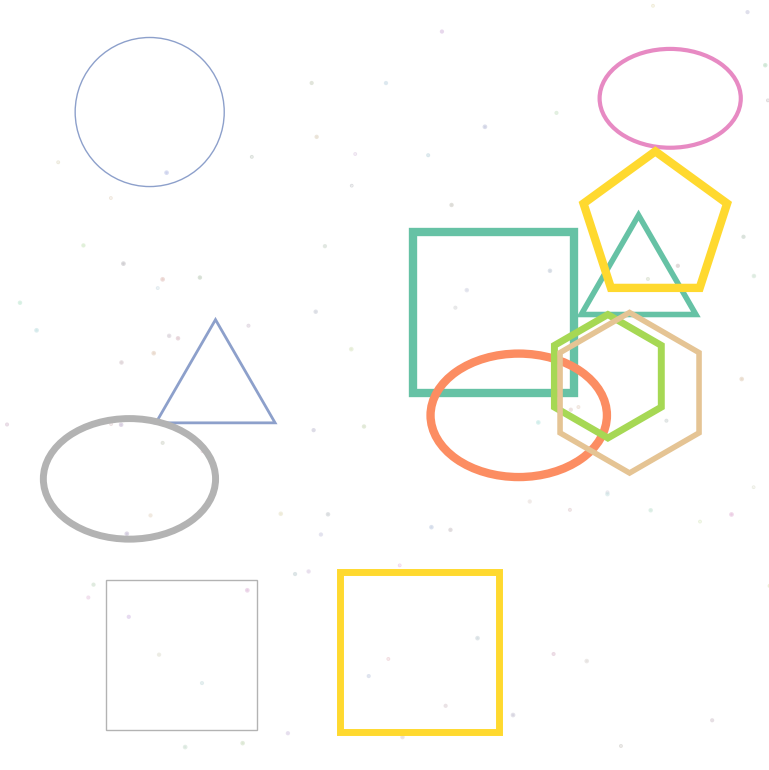[{"shape": "triangle", "thickness": 2, "radius": 0.43, "center": [0.829, 0.635]}, {"shape": "square", "thickness": 3, "radius": 0.52, "center": [0.641, 0.594]}, {"shape": "oval", "thickness": 3, "radius": 0.57, "center": [0.674, 0.461]}, {"shape": "triangle", "thickness": 1, "radius": 0.45, "center": [0.28, 0.496]}, {"shape": "circle", "thickness": 0.5, "radius": 0.48, "center": [0.194, 0.855]}, {"shape": "oval", "thickness": 1.5, "radius": 0.46, "center": [0.87, 0.872]}, {"shape": "hexagon", "thickness": 2.5, "radius": 0.4, "center": [0.789, 0.511]}, {"shape": "square", "thickness": 2.5, "radius": 0.52, "center": [0.545, 0.153]}, {"shape": "pentagon", "thickness": 3, "radius": 0.49, "center": [0.851, 0.705]}, {"shape": "hexagon", "thickness": 2, "radius": 0.52, "center": [0.818, 0.49]}, {"shape": "oval", "thickness": 2.5, "radius": 0.56, "center": [0.168, 0.378]}, {"shape": "square", "thickness": 0.5, "radius": 0.49, "center": [0.236, 0.149]}]